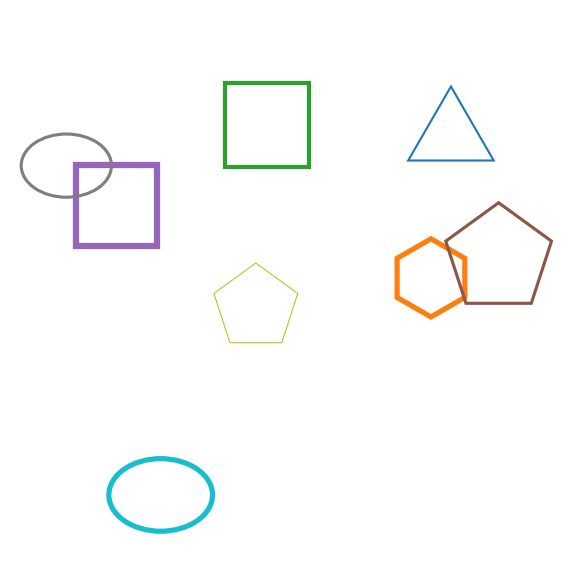[{"shape": "triangle", "thickness": 1, "radius": 0.43, "center": [0.781, 0.764]}, {"shape": "hexagon", "thickness": 2.5, "radius": 0.34, "center": [0.746, 0.518]}, {"shape": "square", "thickness": 2, "radius": 0.36, "center": [0.463, 0.782]}, {"shape": "square", "thickness": 3, "radius": 0.35, "center": [0.202, 0.644]}, {"shape": "pentagon", "thickness": 1.5, "radius": 0.48, "center": [0.863, 0.552]}, {"shape": "oval", "thickness": 1.5, "radius": 0.39, "center": [0.115, 0.712]}, {"shape": "pentagon", "thickness": 0.5, "radius": 0.38, "center": [0.443, 0.467]}, {"shape": "oval", "thickness": 2.5, "radius": 0.45, "center": [0.278, 0.142]}]